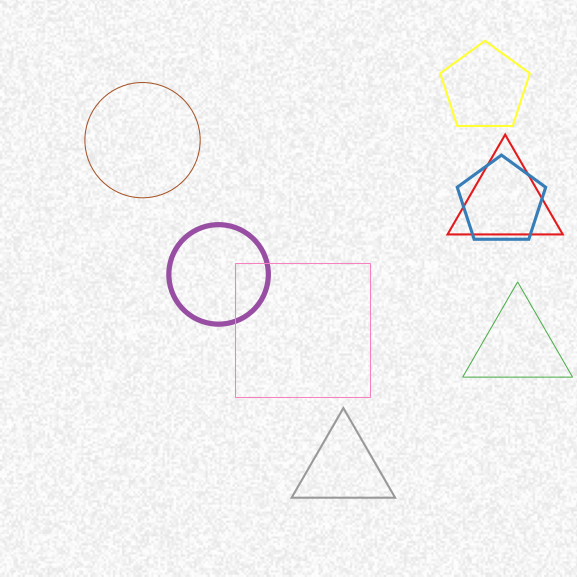[{"shape": "triangle", "thickness": 1, "radius": 0.58, "center": [0.875, 0.651]}, {"shape": "pentagon", "thickness": 1.5, "radius": 0.4, "center": [0.868, 0.65]}, {"shape": "triangle", "thickness": 0.5, "radius": 0.55, "center": [0.896, 0.401]}, {"shape": "circle", "thickness": 2.5, "radius": 0.43, "center": [0.379, 0.524]}, {"shape": "pentagon", "thickness": 1, "radius": 0.41, "center": [0.84, 0.847]}, {"shape": "circle", "thickness": 0.5, "radius": 0.5, "center": [0.247, 0.756]}, {"shape": "square", "thickness": 0.5, "radius": 0.58, "center": [0.523, 0.428]}, {"shape": "triangle", "thickness": 1, "radius": 0.52, "center": [0.595, 0.189]}]